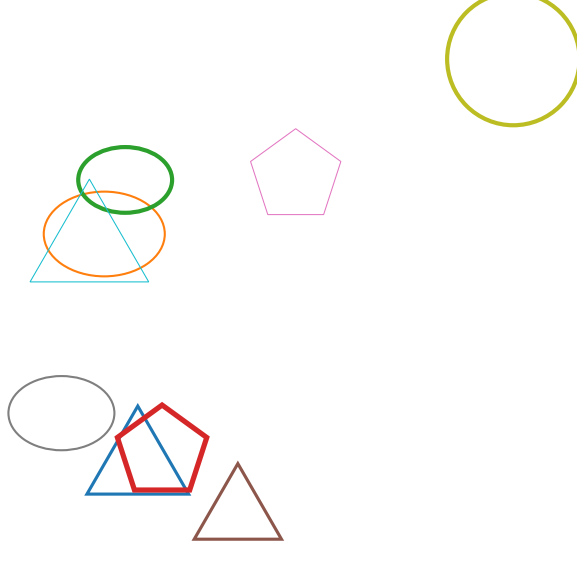[{"shape": "triangle", "thickness": 1.5, "radius": 0.51, "center": [0.239, 0.194]}, {"shape": "oval", "thickness": 1, "radius": 0.52, "center": [0.181, 0.594]}, {"shape": "oval", "thickness": 2, "radius": 0.41, "center": [0.217, 0.688]}, {"shape": "pentagon", "thickness": 2.5, "radius": 0.41, "center": [0.281, 0.216]}, {"shape": "triangle", "thickness": 1.5, "radius": 0.44, "center": [0.412, 0.109]}, {"shape": "pentagon", "thickness": 0.5, "radius": 0.41, "center": [0.512, 0.694]}, {"shape": "oval", "thickness": 1, "radius": 0.46, "center": [0.106, 0.284]}, {"shape": "circle", "thickness": 2, "radius": 0.57, "center": [0.889, 0.897]}, {"shape": "triangle", "thickness": 0.5, "radius": 0.59, "center": [0.155, 0.57]}]